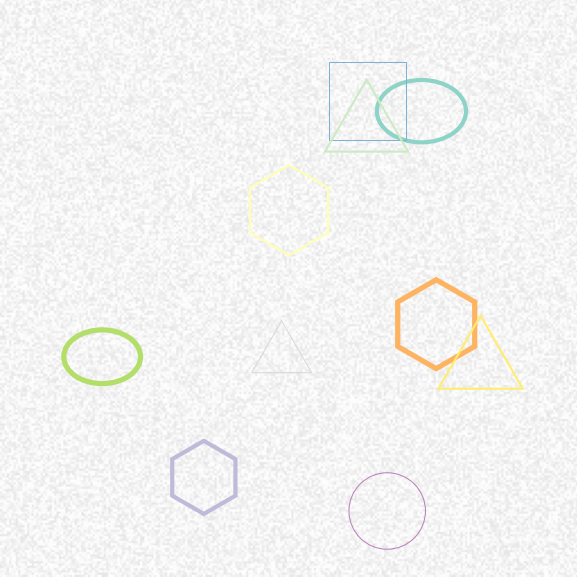[{"shape": "oval", "thickness": 2, "radius": 0.39, "center": [0.73, 0.807]}, {"shape": "hexagon", "thickness": 1, "radius": 0.39, "center": [0.501, 0.635]}, {"shape": "hexagon", "thickness": 2, "radius": 0.32, "center": [0.353, 0.172]}, {"shape": "square", "thickness": 0.5, "radius": 0.34, "center": [0.637, 0.825]}, {"shape": "hexagon", "thickness": 2.5, "radius": 0.38, "center": [0.755, 0.438]}, {"shape": "oval", "thickness": 2.5, "radius": 0.33, "center": [0.177, 0.381]}, {"shape": "triangle", "thickness": 0.5, "radius": 0.3, "center": [0.488, 0.384]}, {"shape": "circle", "thickness": 0.5, "radius": 0.33, "center": [0.671, 0.114]}, {"shape": "triangle", "thickness": 1, "radius": 0.42, "center": [0.635, 0.778]}, {"shape": "triangle", "thickness": 1, "radius": 0.42, "center": [0.832, 0.368]}]